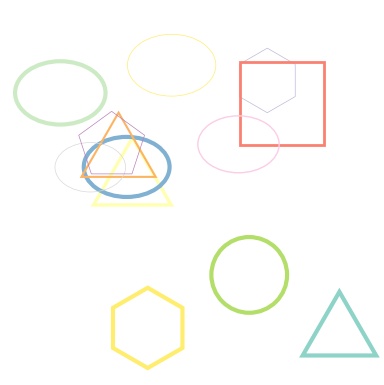[{"shape": "triangle", "thickness": 3, "radius": 0.55, "center": [0.882, 0.132]}, {"shape": "triangle", "thickness": 2.5, "radius": 0.58, "center": [0.344, 0.526]}, {"shape": "hexagon", "thickness": 0.5, "radius": 0.42, "center": [0.694, 0.791]}, {"shape": "square", "thickness": 2, "radius": 0.54, "center": [0.732, 0.73]}, {"shape": "oval", "thickness": 3, "radius": 0.56, "center": [0.329, 0.566]}, {"shape": "triangle", "thickness": 1.5, "radius": 0.56, "center": [0.308, 0.596]}, {"shape": "circle", "thickness": 3, "radius": 0.49, "center": [0.647, 0.286]}, {"shape": "oval", "thickness": 1, "radius": 0.53, "center": [0.619, 0.625]}, {"shape": "oval", "thickness": 0.5, "radius": 0.46, "center": [0.234, 0.566]}, {"shape": "pentagon", "thickness": 0.5, "radius": 0.45, "center": [0.29, 0.621]}, {"shape": "oval", "thickness": 3, "radius": 0.59, "center": [0.157, 0.759]}, {"shape": "oval", "thickness": 0.5, "radius": 0.57, "center": [0.446, 0.831]}, {"shape": "hexagon", "thickness": 3, "radius": 0.52, "center": [0.384, 0.148]}]